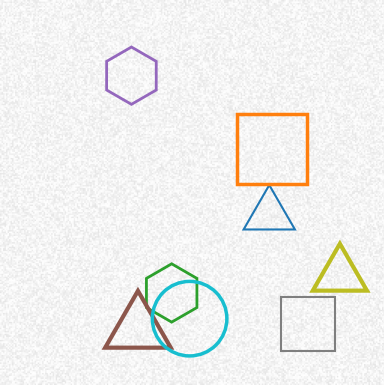[{"shape": "triangle", "thickness": 1.5, "radius": 0.38, "center": [0.699, 0.442]}, {"shape": "square", "thickness": 2.5, "radius": 0.45, "center": [0.706, 0.613]}, {"shape": "hexagon", "thickness": 2, "radius": 0.38, "center": [0.446, 0.239]}, {"shape": "hexagon", "thickness": 2, "radius": 0.37, "center": [0.341, 0.803]}, {"shape": "triangle", "thickness": 3, "radius": 0.49, "center": [0.358, 0.146]}, {"shape": "square", "thickness": 1.5, "radius": 0.35, "center": [0.801, 0.159]}, {"shape": "triangle", "thickness": 3, "radius": 0.41, "center": [0.883, 0.286]}, {"shape": "circle", "thickness": 2.5, "radius": 0.48, "center": [0.492, 0.172]}]